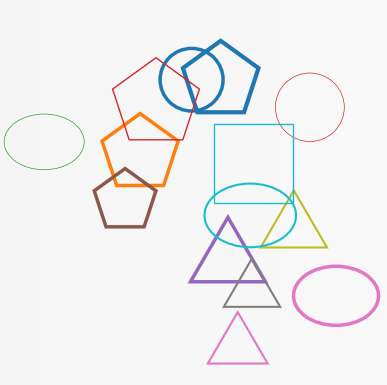[{"shape": "circle", "thickness": 2.5, "radius": 0.41, "center": [0.494, 0.793]}, {"shape": "pentagon", "thickness": 3, "radius": 0.51, "center": [0.57, 0.791]}, {"shape": "pentagon", "thickness": 2.5, "radius": 0.52, "center": [0.362, 0.602]}, {"shape": "oval", "thickness": 0.5, "radius": 0.52, "center": [0.114, 0.631]}, {"shape": "pentagon", "thickness": 1, "radius": 0.59, "center": [0.403, 0.732]}, {"shape": "circle", "thickness": 0.5, "radius": 0.44, "center": [0.8, 0.721]}, {"shape": "triangle", "thickness": 2.5, "radius": 0.56, "center": [0.588, 0.324]}, {"shape": "pentagon", "thickness": 2.5, "radius": 0.42, "center": [0.323, 0.478]}, {"shape": "oval", "thickness": 2.5, "radius": 0.55, "center": [0.867, 0.232]}, {"shape": "triangle", "thickness": 1.5, "radius": 0.45, "center": [0.613, 0.1]}, {"shape": "triangle", "thickness": 1.5, "radius": 0.42, "center": [0.65, 0.245]}, {"shape": "triangle", "thickness": 1.5, "radius": 0.49, "center": [0.758, 0.407]}, {"shape": "square", "thickness": 1, "radius": 0.51, "center": [0.654, 0.575]}, {"shape": "oval", "thickness": 1.5, "radius": 0.59, "center": [0.646, 0.441]}]